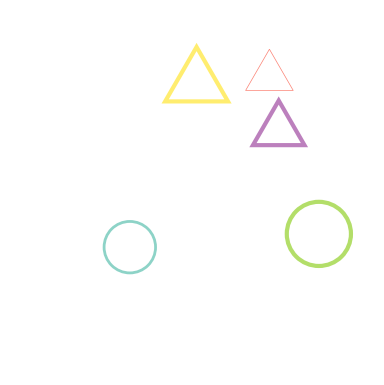[{"shape": "circle", "thickness": 2, "radius": 0.33, "center": [0.337, 0.358]}, {"shape": "triangle", "thickness": 0.5, "radius": 0.36, "center": [0.7, 0.801]}, {"shape": "circle", "thickness": 3, "radius": 0.42, "center": [0.828, 0.392]}, {"shape": "triangle", "thickness": 3, "radius": 0.39, "center": [0.724, 0.662]}, {"shape": "triangle", "thickness": 3, "radius": 0.47, "center": [0.511, 0.784]}]